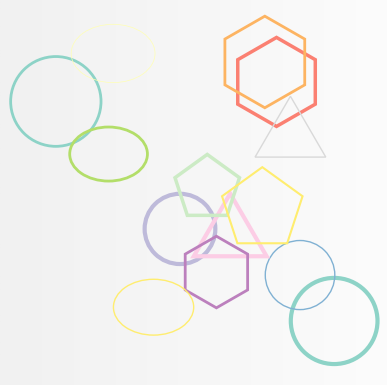[{"shape": "circle", "thickness": 3, "radius": 0.56, "center": [0.862, 0.166]}, {"shape": "circle", "thickness": 2, "radius": 0.58, "center": [0.144, 0.737]}, {"shape": "oval", "thickness": 0.5, "radius": 0.54, "center": [0.292, 0.861]}, {"shape": "circle", "thickness": 3, "radius": 0.46, "center": [0.464, 0.405]}, {"shape": "hexagon", "thickness": 2.5, "radius": 0.58, "center": [0.714, 0.787]}, {"shape": "circle", "thickness": 1, "radius": 0.45, "center": [0.774, 0.286]}, {"shape": "hexagon", "thickness": 2, "radius": 0.59, "center": [0.683, 0.839]}, {"shape": "oval", "thickness": 2, "radius": 0.5, "center": [0.28, 0.6]}, {"shape": "triangle", "thickness": 3, "radius": 0.54, "center": [0.594, 0.389]}, {"shape": "triangle", "thickness": 1, "radius": 0.53, "center": [0.749, 0.645]}, {"shape": "hexagon", "thickness": 2, "radius": 0.47, "center": [0.558, 0.293]}, {"shape": "pentagon", "thickness": 2.5, "radius": 0.44, "center": [0.535, 0.511]}, {"shape": "oval", "thickness": 1, "radius": 0.52, "center": [0.396, 0.202]}, {"shape": "pentagon", "thickness": 1.5, "radius": 0.55, "center": [0.677, 0.457]}]